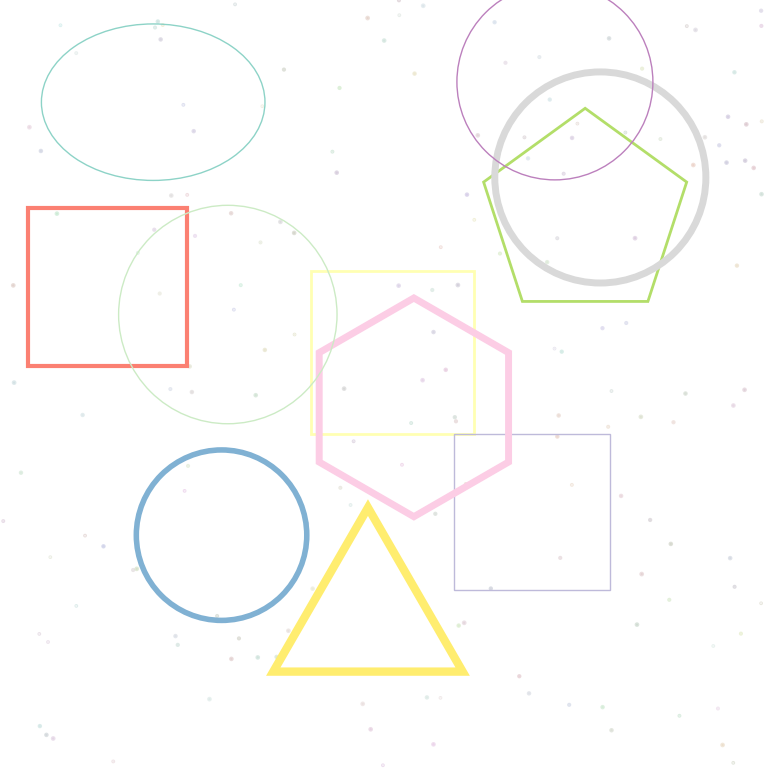[{"shape": "oval", "thickness": 0.5, "radius": 0.73, "center": [0.199, 0.867]}, {"shape": "square", "thickness": 1, "radius": 0.53, "center": [0.509, 0.542]}, {"shape": "square", "thickness": 0.5, "radius": 0.51, "center": [0.691, 0.335]}, {"shape": "square", "thickness": 1.5, "radius": 0.51, "center": [0.14, 0.628]}, {"shape": "circle", "thickness": 2, "radius": 0.55, "center": [0.288, 0.305]}, {"shape": "pentagon", "thickness": 1, "radius": 0.69, "center": [0.76, 0.721]}, {"shape": "hexagon", "thickness": 2.5, "radius": 0.71, "center": [0.538, 0.471]}, {"shape": "circle", "thickness": 2.5, "radius": 0.69, "center": [0.78, 0.77]}, {"shape": "circle", "thickness": 0.5, "radius": 0.64, "center": [0.721, 0.894]}, {"shape": "circle", "thickness": 0.5, "radius": 0.71, "center": [0.296, 0.592]}, {"shape": "triangle", "thickness": 3, "radius": 0.71, "center": [0.478, 0.199]}]